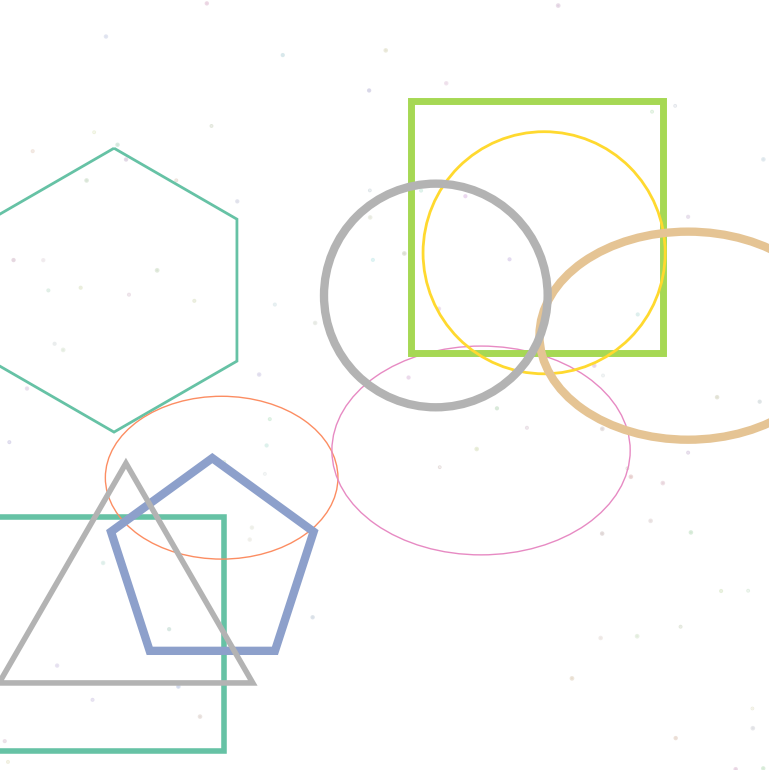[{"shape": "square", "thickness": 2, "radius": 0.76, "center": [0.139, 0.176]}, {"shape": "hexagon", "thickness": 1, "radius": 0.92, "center": [0.148, 0.623]}, {"shape": "oval", "thickness": 0.5, "radius": 0.76, "center": [0.288, 0.38]}, {"shape": "pentagon", "thickness": 3, "radius": 0.69, "center": [0.276, 0.267]}, {"shape": "oval", "thickness": 0.5, "radius": 0.97, "center": [0.625, 0.415]}, {"shape": "square", "thickness": 2.5, "radius": 0.82, "center": [0.697, 0.705]}, {"shape": "circle", "thickness": 1, "radius": 0.79, "center": [0.707, 0.672]}, {"shape": "oval", "thickness": 3, "radius": 0.97, "center": [0.894, 0.564]}, {"shape": "circle", "thickness": 3, "radius": 0.73, "center": [0.566, 0.616]}, {"shape": "triangle", "thickness": 2, "radius": 0.95, "center": [0.164, 0.208]}]